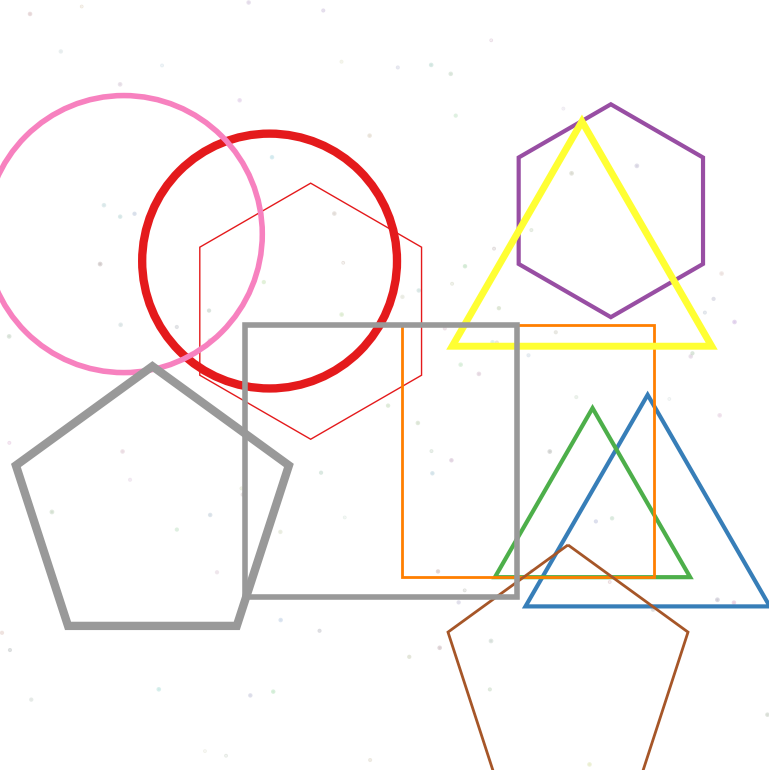[{"shape": "circle", "thickness": 3, "radius": 0.83, "center": [0.35, 0.661]}, {"shape": "hexagon", "thickness": 0.5, "radius": 0.83, "center": [0.403, 0.596]}, {"shape": "triangle", "thickness": 1.5, "radius": 0.92, "center": [0.841, 0.304]}, {"shape": "triangle", "thickness": 1.5, "radius": 0.73, "center": [0.77, 0.324]}, {"shape": "hexagon", "thickness": 1.5, "radius": 0.69, "center": [0.793, 0.726]}, {"shape": "square", "thickness": 1, "radius": 0.82, "center": [0.686, 0.414]}, {"shape": "triangle", "thickness": 2.5, "radius": 0.97, "center": [0.756, 0.648]}, {"shape": "pentagon", "thickness": 1, "radius": 0.82, "center": [0.738, 0.128]}, {"shape": "circle", "thickness": 2, "radius": 0.9, "center": [0.161, 0.696]}, {"shape": "square", "thickness": 2, "radius": 0.88, "center": [0.495, 0.401]}, {"shape": "pentagon", "thickness": 3, "radius": 0.93, "center": [0.198, 0.338]}]